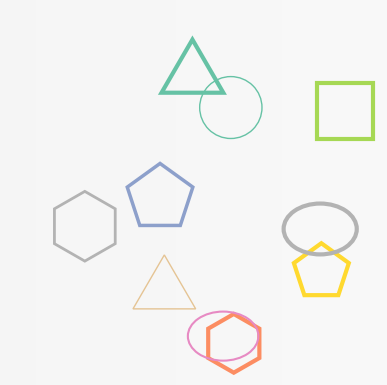[{"shape": "triangle", "thickness": 3, "radius": 0.46, "center": [0.497, 0.805]}, {"shape": "circle", "thickness": 1, "radius": 0.4, "center": [0.596, 0.721]}, {"shape": "hexagon", "thickness": 3, "radius": 0.38, "center": [0.603, 0.108]}, {"shape": "pentagon", "thickness": 2.5, "radius": 0.44, "center": [0.413, 0.486]}, {"shape": "oval", "thickness": 1.5, "radius": 0.46, "center": [0.576, 0.127]}, {"shape": "square", "thickness": 3, "radius": 0.37, "center": [0.89, 0.712]}, {"shape": "pentagon", "thickness": 3, "radius": 0.37, "center": [0.829, 0.294]}, {"shape": "triangle", "thickness": 1, "radius": 0.47, "center": [0.424, 0.244]}, {"shape": "oval", "thickness": 3, "radius": 0.47, "center": [0.826, 0.405]}, {"shape": "hexagon", "thickness": 2, "radius": 0.45, "center": [0.219, 0.412]}]